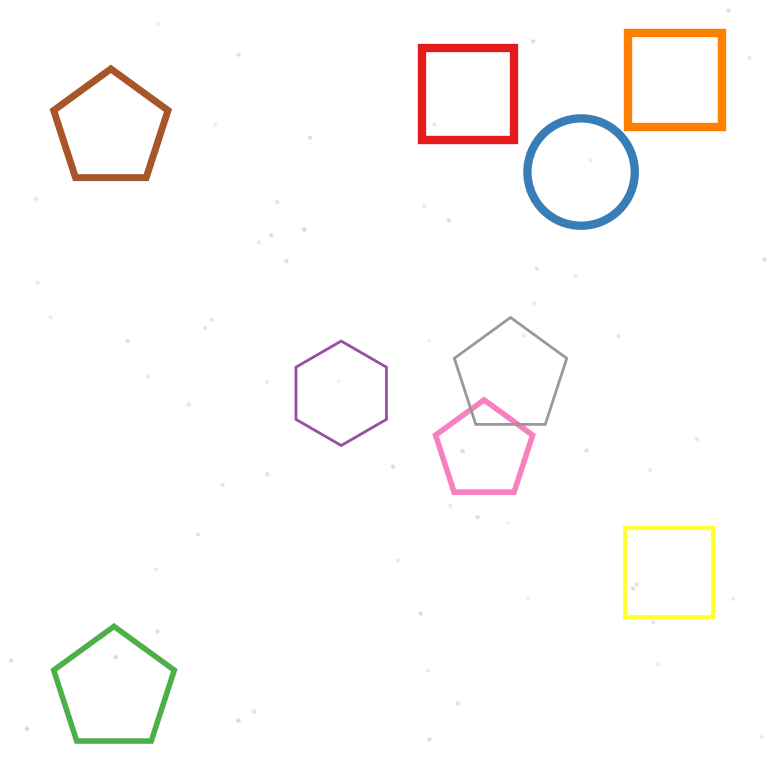[{"shape": "square", "thickness": 3, "radius": 0.3, "center": [0.607, 0.878]}, {"shape": "circle", "thickness": 3, "radius": 0.35, "center": [0.755, 0.777]}, {"shape": "pentagon", "thickness": 2, "radius": 0.41, "center": [0.148, 0.104]}, {"shape": "hexagon", "thickness": 1, "radius": 0.34, "center": [0.443, 0.489]}, {"shape": "square", "thickness": 3, "radius": 0.3, "center": [0.876, 0.896]}, {"shape": "square", "thickness": 1.5, "radius": 0.29, "center": [0.869, 0.257]}, {"shape": "pentagon", "thickness": 2.5, "radius": 0.39, "center": [0.144, 0.832]}, {"shape": "pentagon", "thickness": 2, "radius": 0.33, "center": [0.629, 0.414]}, {"shape": "pentagon", "thickness": 1, "radius": 0.38, "center": [0.663, 0.511]}]